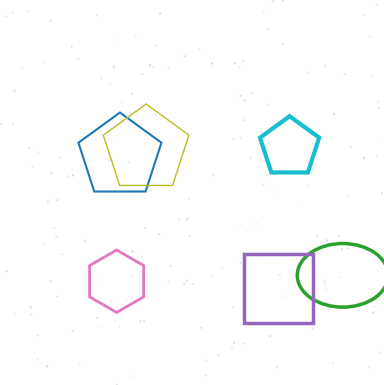[{"shape": "pentagon", "thickness": 1.5, "radius": 0.57, "center": [0.312, 0.594]}, {"shape": "oval", "thickness": 2.5, "radius": 0.59, "center": [0.89, 0.285]}, {"shape": "square", "thickness": 2.5, "radius": 0.45, "center": [0.723, 0.25]}, {"shape": "hexagon", "thickness": 2, "radius": 0.41, "center": [0.303, 0.27]}, {"shape": "pentagon", "thickness": 1, "radius": 0.58, "center": [0.379, 0.613]}, {"shape": "pentagon", "thickness": 3, "radius": 0.4, "center": [0.752, 0.617]}]